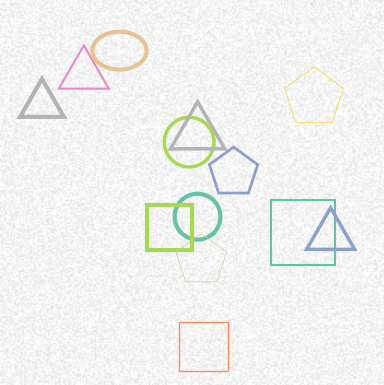[{"shape": "square", "thickness": 1.5, "radius": 0.42, "center": [0.787, 0.395]}, {"shape": "circle", "thickness": 3, "radius": 0.3, "center": [0.513, 0.437]}, {"shape": "square", "thickness": 1, "radius": 0.32, "center": [0.53, 0.101]}, {"shape": "pentagon", "thickness": 2, "radius": 0.33, "center": [0.607, 0.552]}, {"shape": "triangle", "thickness": 2.5, "radius": 0.36, "center": [0.859, 0.388]}, {"shape": "triangle", "thickness": 1.5, "radius": 0.37, "center": [0.218, 0.807]}, {"shape": "circle", "thickness": 2.5, "radius": 0.32, "center": [0.491, 0.631]}, {"shape": "square", "thickness": 3, "radius": 0.3, "center": [0.44, 0.409]}, {"shape": "pentagon", "thickness": 0.5, "radius": 0.4, "center": [0.816, 0.746]}, {"shape": "oval", "thickness": 3, "radius": 0.35, "center": [0.31, 0.868]}, {"shape": "pentagon", "thickness": 0.5, "radius": 0.35, "center": [0.523, 0.324]}, {"shape": "triangle", "thickness": 3, "radius": 0.33, "center": [0.109, 0.729]}, {"shape": "triangle", "thickness": 2.5, "radius": 0.41, "center": [0.513, 0.654]}]